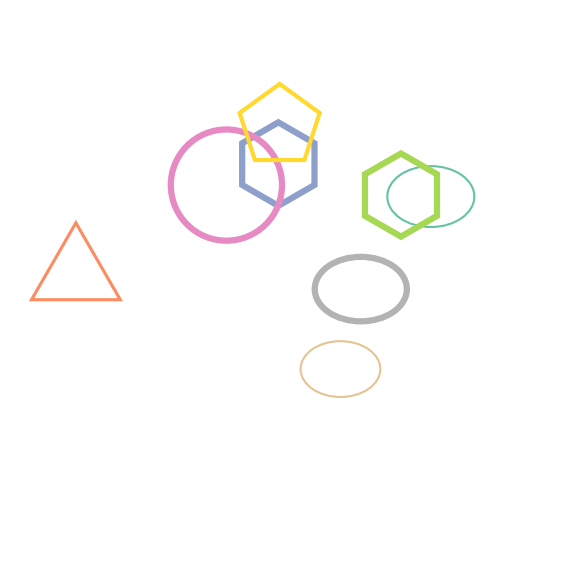[{"shape": "oval", "thickness": 1, "radius": 0.38, "center": [0.746, 0.659]}, {"shape": "triangle", "thickness": 1.5, "radius": 0.44, "center": [0.131, 0.525]}, {"shape": "hexagon", "thickness": 3, "radius": 0.36, "center": [0.482, 0.715]}, {"shape": "circle", "thickness": 3, "radius": 0.48, "center": [0.392, 0.679]}, {"shape": "hexagon", "thickness": 3, "radius": 0.36, "center": [0.694, 0.661]}, {"shape": "pentagon", "thickness": 2, "radius": 0.36, "center": [0.484, 0.781]}, {"shape": "oval", "thickness": 1, "radius": 0.35, "center": [0.59, 0.36]}, {"shape": "oval", "thickness": 3, "radius": 0.4, "center": [0.625, 0.499]}]